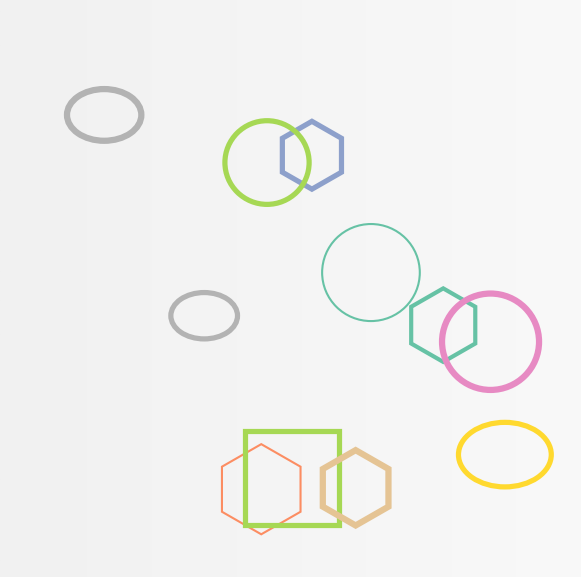[{"shape": "circle", "thickness": 1, "radius": 0.42, "center": [0.638, 0.527]}, {"shape": "hexagon", "thickness": 2, "radius": 0.32, "center": [0.763, 0.436]}, {"shape": "hexagon", "thickness": 1, "radius": 0.39, "center": [0.449, 0.152]}, {"shape": "hexagon", "thickness": 2.5, "radius": 0.29, "center": [0.537, 0.73]}, {"shape": "circle", "thickness": 3, "radius": 0.42, "center": [0.844, 0.407]}, {"shape": "circle", "thickness": 2.5, "radius": 0.36, "center": [0.459, 0.718]}, {"shape": "square", "thickness": 2.5, "radius": 0.4, "center": [0.503, 0.172]}, {"shape": "oval", "thickness": 2.5, "radius": 0.4, "center": [0.869, 0.212]}, {"shape": "hexagon", "thickness": 3, "radius": 0.33, "center": [0.612, 0.154]}, {"shape": "oval", "thickness": 3, "radius": 0.32, "center": [0.179, 0.8]}, {"shape": "oval", "thickness": 2.5, "radius": 0.29, "center": [0.351, 0.452]}]